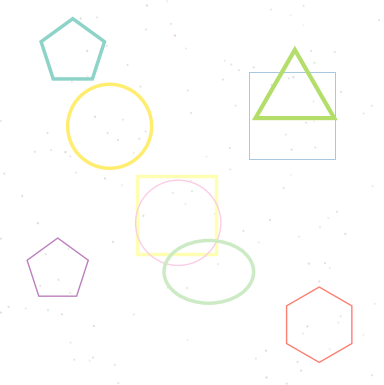[{"shape": "pentagon", "thickness": 2.5, "radius": 0.43, "center": [0.189, 0.865]}, {"shape": "square", "thickness": 2.5, "radius": 0.51, "center": [0.459, 0.442]}, {"shape": "hexagon", "thickness": 1, "radius": 0.49, "center": [0.829, 0.157]}, {"shape": "square", "thickness": 0.5, "radius": 0.56, "center": [0.759, 0.7]}, {"shape": "triangle", "thickness": 3, "radius": 0.59, "center": [0.766, 0.752]}, {"shape": "circle", "thickness": 1, "radius": 0.55, "center": [0.463, 0.421]}, {"shape": "pentagon", "thickness": 1, "radius": 0.42, "center": [0.15, 0.298]}, {"shape": "oval", "thickness": 2.5, "radius": 0.58, "center": [0.542, 0.294]}, {"shape": "circle", "thickness": 2.5, "radius": 0.55, "center": [0.285, 0.672]}]